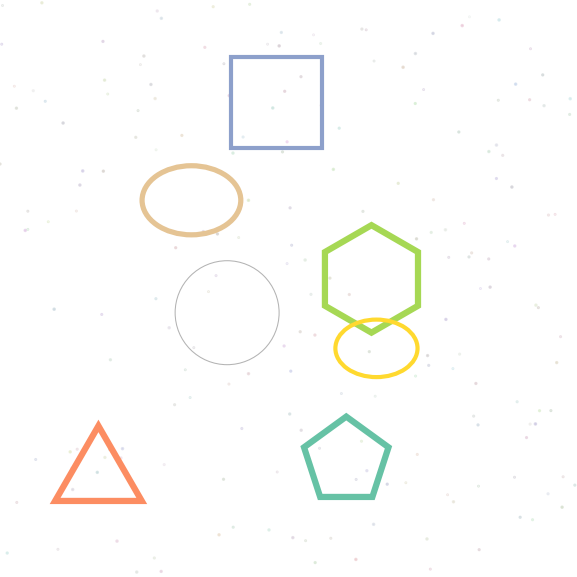[{"shape": "pentagon", "thickness": 3, "radius": 0.38, "center": [0.6, 0.201]}, {"shape": "triangle", "thickness": 3, "radius": 0.43, "center": [0.17, 0.175]}, {"shape": "square", "thickness": 2, "radius": 0.39, "center": [0.478, 0.822]}, {"shape": "hexagon", "thickness": 3, "radius": 0.47, "center": [0.643, 0.516]}, {"shape": "oval", "thickness": 2, "radius": 0.36, "center": [0.652, 0.396]}, {"shape": "oval", "thickness": 2.5, "radius": 0.43, "center": [0.331, 0.652]}, {"shape": "circle", "thickness": 0.5, "radius": 0.45, "center": [0.393, 0.458]}]